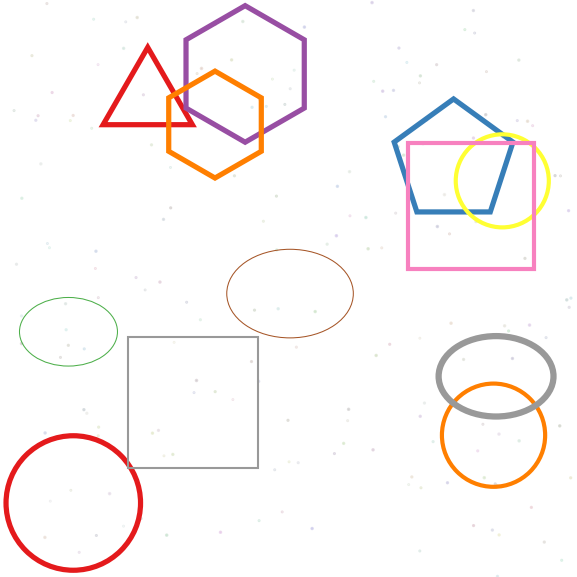[{"shape": "circle", "thickness": 2.5, "radius": 0.58, "center": [0.127, 0.128]}, {"shape": "triangle", "thickness": 2.5, "radius": 0.45, "center": [0.256, 0.828]}, {"shape": "pentagon", "thickness": 2.5, "radius": 0.54, "center": [0.785, 0.72]}, {"shape": "oval", "thickness": 0.5, "radius": 0.42, "center": [0.119, 0.425]}, {"shape": "hexagon", "thickness": 2.5, "radius": 0.59, "center": [0.424, 0.871]}, {"shape": "circle", "thickness": 2, "radius": 0.45, "center": [0.855, 0.246]}, {"shape": "hexagon", "thickness": 2.5, "radius": 0.46, "center": [0.372, 0.783]}, {"shape": "circle", "thickness": 2, "radius": 0.4, "center": [0.87, 0.686]}, {"shape": "oval", "thickness": 0.5, "radius": 0.55, "center": [0.502, 0.491]}, {"shape": "square", "thickness": 2, "radius": 0.55, "center": [0.815, 0.643]}, {"shape": "square", "thickness": 1, "radius": 0.56, "center": [0.334, 0.302]}, {"shape": "oval", "thickness": 3, "radius": 0.5, "center": [0.859, 0.348]}]